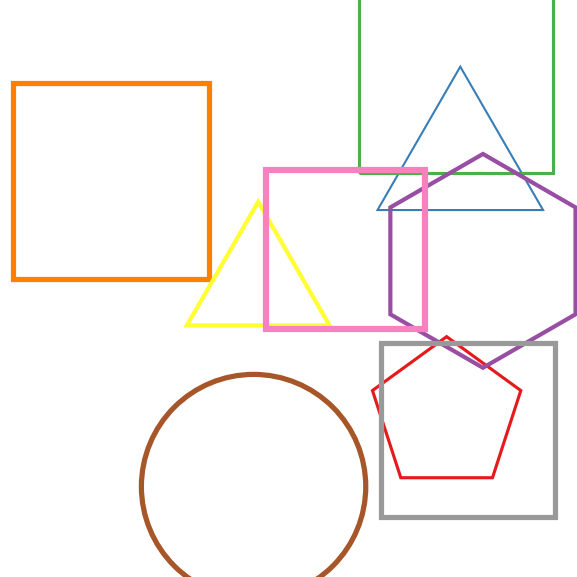[{"shape": "pentagon", "thickness": 1.5, "radius": 0.68, "center": [0.773, 0.281]}, {"shape": "triangle", "thickness": 1, "radius": 0.83, "center": [0.797, 0.718]}, {"shape": "square", "thickness": 1.5, "radius": 0.84, "center": [0.79, 0.868]}, {"shape": "hexagon", "thickness": 2, "radius": 0.93, "center": [0.836, 0.547]}, {"shape": "square", "thickness": 2.5, "radius": 0.85, "center": [0.192, 0.686]}, {"shape": "triangle", "thickness": 2, "radius": 0.71, "center": [0.447, 0.507]}, {"shape": "circle", "thickness": 2.5, "radius": 0.97, "center": [0.439, 0.157]}, {"shape": "square", "thickness": 3, "radius": 0.69, "center": [0.598, 0.567]}, {"shape": "square", "thickness": 2.5, "radius": 0.75, "center": [0.811, 0.254]}]